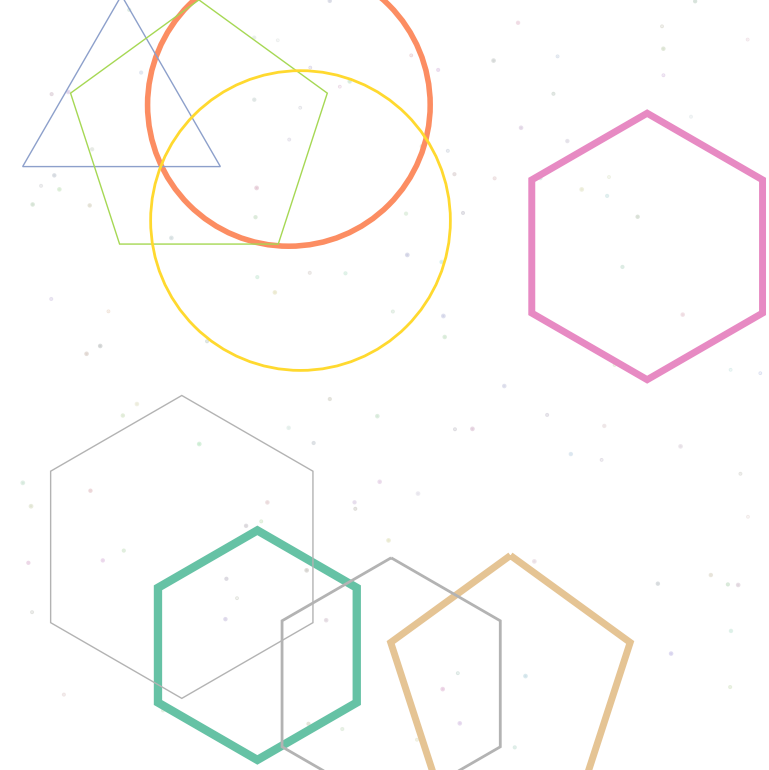[{"shape": "hexagon", "thickness": 3, "radius": 0.75, "center": [0.334, 0.162]}, {"shape": "circle", "thickness": 2, "radius": 0.92, "center": [0.375, 0.864]}, {"shape": "triangle", "thickness": 0.5, "radius": 0.74, "center": [0.158, 0.858]}, {"shape": "hexagon", "thickness": 2.5, "radius": 0.87, "center": [0.84, 0.68]}, {"shape": "pentagon", "thickness": 0.5, "radius": 0.88, "center": [0.258, 0.825]}, {"shape": "circle", "thickness": 1, "radius": 0.97, "center": [0.39, 0.714]}, {"shape": "pentagon", "thickness": 2.5, "radius": 0.82, "center": [0.663, 0.115]}, {"shape": "hexagon", "thickness": 0.5, "radius": 0.98, "center": [0.236, 0.29]}, {"shape": "hexagon", "thickness": 1, "radius": 0.82, "center": [0.508, 0.112]}]